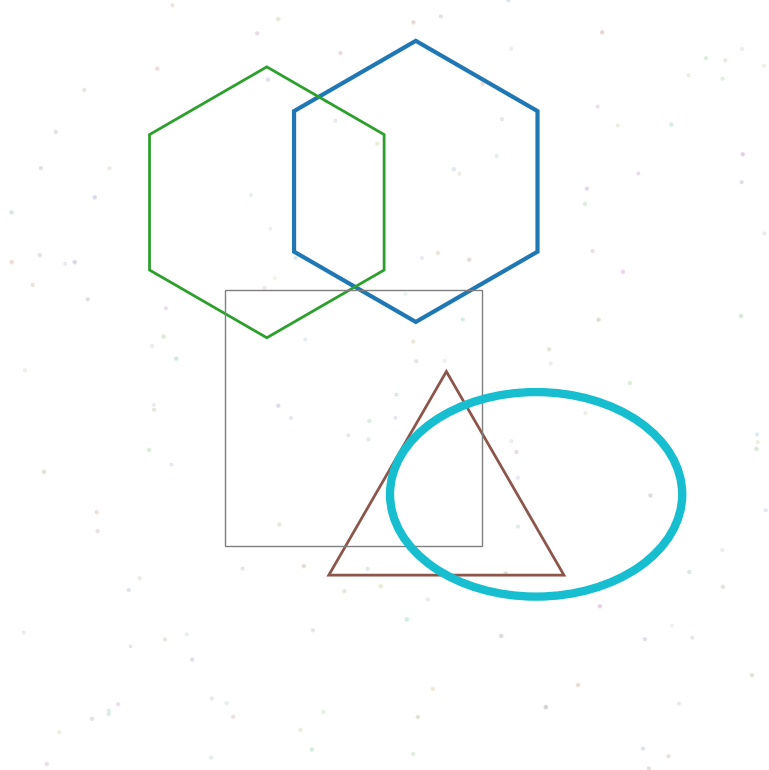[{"shape": "hexagon", "thickness": 1.5, "radius": 0.91, "center": [0.54, 0.764]}, {"shape": "hexagon", "thickness": 1, "radius": 0.88, "center": [0.347, 0.737]}, {"shape": "triangle", "thickness": 1, "radius": 0.88, "center": [0.58, 0.341]}, {"shape": "square", "thickness": 0.5, "radius": 0.83, "center": [0.459, 0.457]}, {"shape": "oval", "thickness": 3, "radius": 0.95, "center": [0.696, 0.358]}]